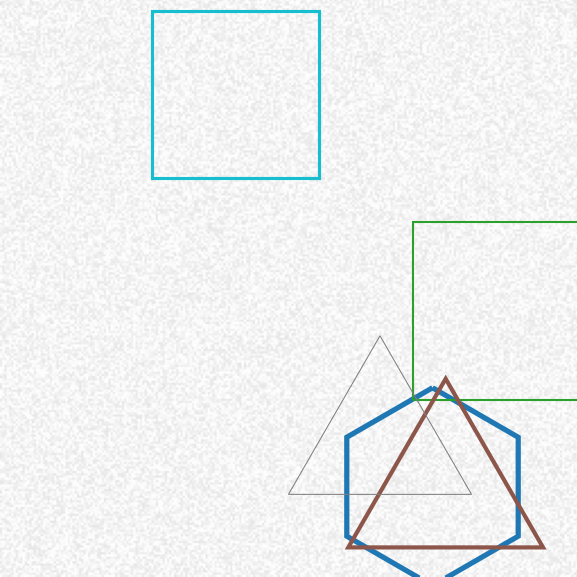[{"shape": "hexagon", "thickness": 2.5, "radius": 0.86, "center": [0.749, 0.156]}, {"shape": "square", "thickness": 1, "radius": 0.77, "center": [0.869, 0.461]}, {"shape": "triangle", "thickness": 2, "radius": 0.97, "center": [0.772, 0.149]}, {"shape": "triangle", "thickness": 0.5, "radius": 0.92, "center": [0.658, 0.235]}, {"shape": "square", "thickness": 1.5, "radius": 0.72, "center": [0.408, 0.836]}]